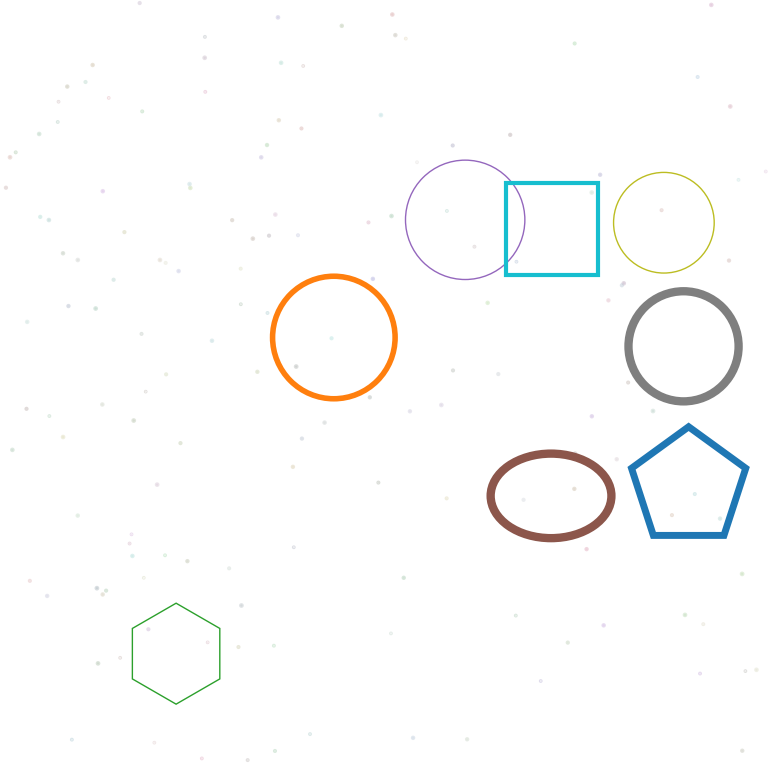[{"shape": "pentagon", "thickness": 2.5, "radius": 0.39, "center": [0.894, 0.368]}, {"shape": "circle", "thickness": 2, "radius": 0.4, "center": [0.434, 0.562]}, {"shape": "hexagon", "thickness": 0.5, "radius": 0.33, "center": [0.229, 0.151]}, {"shape": "circle", "thickness": 0.5, "radius": 0.39, "center": [0.604, 0.715]}, {"shape": "oval", "thickness": 3, "radius": 0.39, "center": [0.716, 0.356]}, {"shape": "circle", "thickness": 3, "radius": 0.36, "center": [0.888, 0.55]}, {"shape": "circle", "thickness": 0.5, "radius": 0.33, "center": [0.862, 0.711]}, {"shape": "square", "thickness": 1.5, "radius": 0.3, "center": [0.717, 0.703]}]